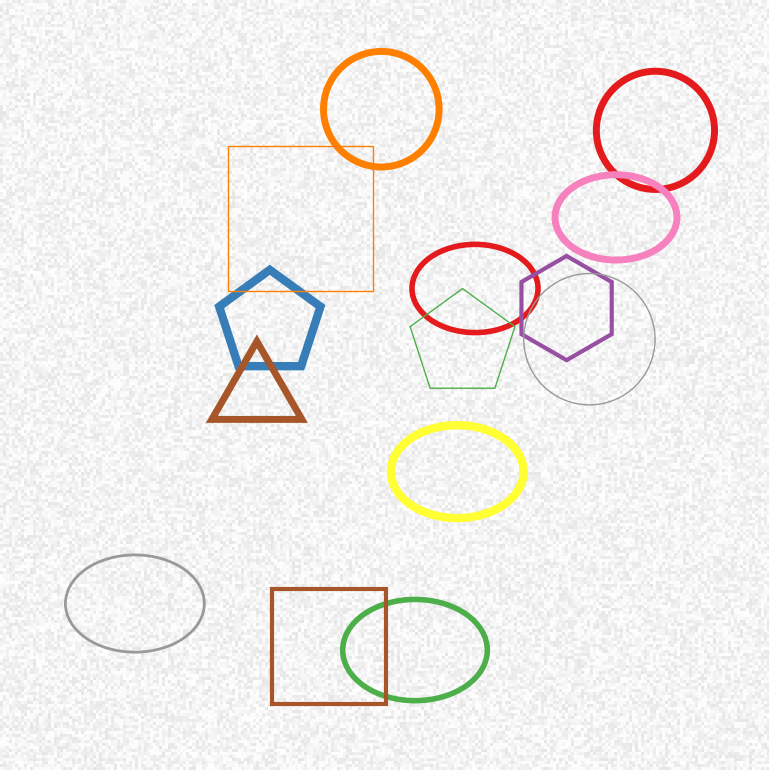[{"shape": "oval", "thickness": 2, "radius": 0.41, "center": [0.617, 0.625]}, {"shape": "circle", "thickness": 2.5, "radius": 0.38, "center": [0.851, 0.831]}, {"shape": "pentagon", "thickness": 3, "radius": 0.35, "center": [0.35, 0.58]}, {"shape": "oval", "thickness": 2, "radius": 0.47, "center": [0.539, 0.156]}, {"shape": "pentagon", "thickness": 0.5, "radius": 0.36, "center": [0.601, 0.554]}, {"shape": "hexagon", "thickness": 1.5, "radius": 0.34, "center": [0.736, 0.6]}, {"shape": "square", "thickness": 0.5, "radius": 0.47, "center": [0.39, 0.716]}, {"shape": "circle", "thickness": 2.5, "radius": 0.38, "center": [0.495, 0.858]}, {"shape": "oval", "thickness": 3, "radius": 0.43, "center": [0.594, 0.387]}, {"shape": "square", "thickness": 1.5, "radius": 0.37, "center": [0.427, 0.161]}, {"shape": "triangle", "thickness": 2.5, "radius": 0.34, "center": [0.334, 0.489]}, {"shape": "oval", "thickness": 2.5, "radius": 0.4, "center": [0.8, 0.718]}, {"shape": "circle", "thickness": 0.5, "radius": 0.43, "center": [0.765, 0.559]}, {"shape": "oval", "thickness": 1, "radius": 0.45, "center": [0.175, 0.216]}]